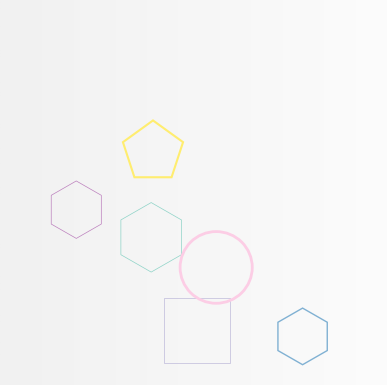[{"shape": "hexagon", "thickness": 0.5, "radius": 0.45, "center": [0.39, 0.384]}, {"shape": "square", "thickness": 0.5, "radius": 0.43, "center": [0.508, 0.142]}, {"shape": "hexagon", "thickness": 1, "radius": 0.37, "center": [0.781, 0.126]}, {"shape": "circle", "thickness": 2, "radius": 0.47, "center": [0.558, 0.305]}, {"shape": "hexagon", "thickness": 0.5, "radius": 0.37, "center": [0.197, 0.455]}, {"shape": "pentagon", "thickness": 1.5, "radius": 0.41, "center": [0.395, 0.606]}]